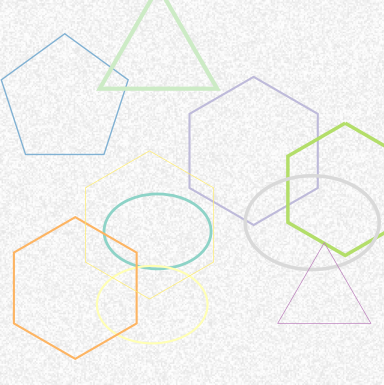[{"shape": "oval", "thickness": 2, "radius": 0.69, "center": [0.409, 0.399]}, {"shape": "oval", "thickness": 1.5, "radius": 0.72, "center": [0.395, 0.209]}, {"shape": "hexagon", "thickness": 1.5, "radius": 0.96, "center": [0.659, 0.608]}, {"shape": "pentagon", "thickness": 1, "radius": 0.87, "center": [0.168, 0.739]}, {"shape": "hexagon", "thickness": 1.5, "radius": 0.92, "center": [0.195, 0.252]}, {"shape": "hexagon", "thickness": 2.5, "radius": 0.86, "center": [0.897, 0.508]}, {"shape": "oval", "thickness": 2.5, "radius": 0.87, "center": [0.811, 0.422]}, {"shape": "triangle", "thickness": 0.5, "radius": 0.7, "center": [0.842, 0.23]}, {"shape": "triangle", "thickness": 3, "radius": 0.88, "center": [0.411, 0.858]}, {"shape": "hexagon", "thickness": 0.5, "radius": 0.96, "center": [0.388, 0.416]}]